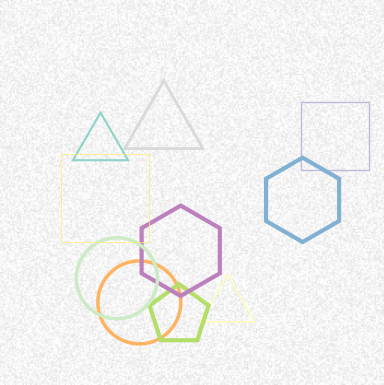[{"shape": "triangle", "thickness": 1.5, "radius": 0.41, "center": [0.261, 0.625]}, {"shape": "triangle", "thickness": 1, "radius": 0.41, "center": [0.591, 0.205]}, {"shape": "square", "thickness": 1, "radius": 0.44, "center": [0.871, 0.646]}, {"shape": "hexagon", "thickness": 3, "radius": 0.55, "center": [0.786, 0.481]}, {"shape": "circle", "thickness": 2.5, "radius": 0.54, "center": [0.362, 0.215]}, {"shape": "pentagon", "thickness": 3, "radius": 0.4, "center": [0.465, 0.182]}, {"shape": "triangle", "thickness": 2, "radius": 0.59, "center": [0.425, 0.673]}, {"shape": "hexagon", "thickness": 3, "radius": 0.59, "center": [0.469, 0.349]}, {"shape": "circle", "thickness": 2.5, "radius": 0.53, "center": [0.304, 0.277]}, {"shape": "square", "thickness": 0.5, "radius": 0.57, "center": [0.272, 0.486]}]